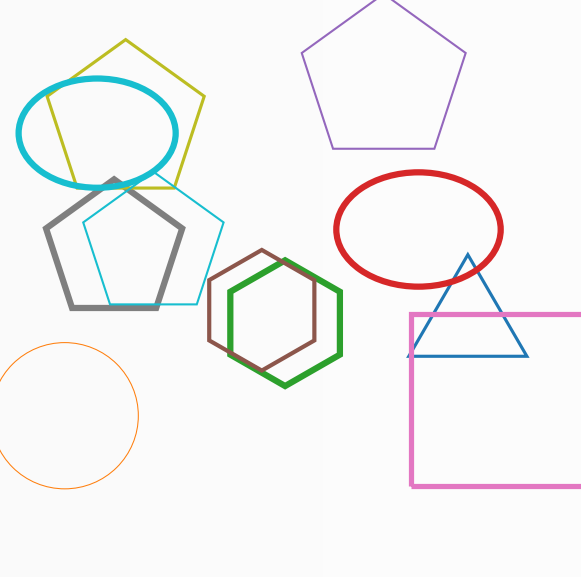[{"shape": "triangle", "thickness": 1.5, "radius": 0.59, "center": [0.805, 0.441]}, {"shape": "circle", "thickness": 0.5, "radius": 0.63, "center": [0.111, 0.279]}, {"shape": "hexagon", "thickness": 3, "radius": 0.54, "center": [0.491, 0.44]}, {"shape": "oval", "thickness": 3, "radius": 0.71, "center": [0.72, 0.602]}, {"shape": "pentagon", "thickness": 1, "radius": 0.74, "center": [0.66, 0.862]}, {"shape": "hexagon", "thickness": 2, "radius": 0.52, "center": [0.45, 0.462]}, {"shape": "square", "thickness": 2.5, "radius": 0.75, "center": [0.856, 0.307]}, {"shape": "pentagon", "thickness": 3, "radius": 0.62, "center": [0.196, 0.565]}, {"shape": "pentagon", "thickness": 1.5, "radius": 0.71, "center": [0.216, 0.788]}, {"shape": "oval", "thickness": 3, "radius": 0.68, "center": [0.167, 0.769]}, {"shape": "pentagon", "thickness": 1, "radius": 0.63, "center": [0.264, 0.575]}]